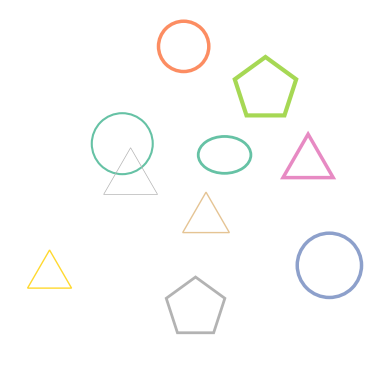[{"shape": "oval", "thickness": 2, "radius": 0.34, "center": [0.583, 0.598]}, {"shape": "circle", "thickness": 1.5, "radius": 0.4, "center": [0.318, 0.627]}, {"shape": "circle", "thickness": 2.5, "radius": 0.33, "center": [0.477, 0.88]}, {"shape": "circle", "thickness": 2.5, "radius": 0.42, "center": [0.856, 0.311]}, {"shape": "triangle", "thickness": 2.5, "radius": 0.38, "center": [0.8, 0.576]}, {"shape": "pentagon", "thickness": 3, "radius": 0.42, "center": [0.69, 0.768]}, {"shape": "triangle", "thickness": 1, "radius": 0.33, "center": [0.129, 0.285]}, {"shape": "triangle", "thickness": 1, "radius": 0.35, "center": [0.535, 0.431]}, {"shape": "triangle", "thickness": 0.5, "radius": 0.4, "center": [0.339, 0.535]}, {"shape": "pentagon", "thickness": 2, "radius": 0.4, "center": [0.508, 0.2]}]